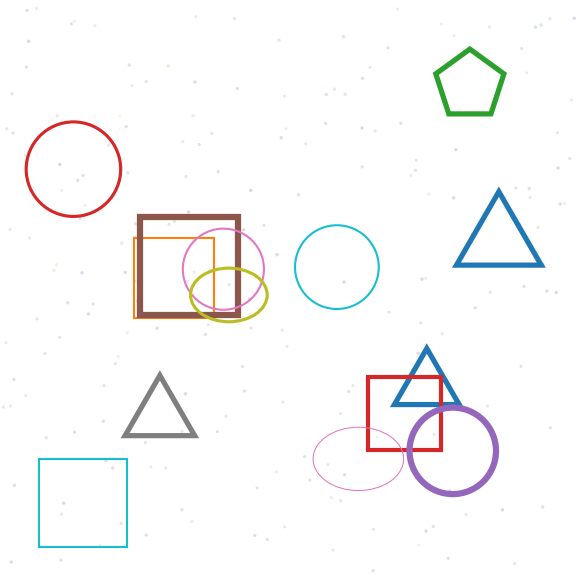[{"shape": "triangle", "thickness": 2.5, "radius": 0.32, "center": [0.739, 0.331]}, {"shape": "triangle", "thickness": 2.5, "radius": 0.42, "center": [0.864, 0.582]}, {"shape": "square", "thickness": 1, "radius": 0.35, "center": [0.302, 0.518]}, {"shape": "pentagon", "thickness": 2.5, "radius": 0.31, "center": [0.814, 0.852]}, {"shape": "square", "thickness": 2, "radius": 0.32, "center": [0.7, 0.283]}, {"shape": "circle", "thickness": 1.5, "radius": 0.41, "center": [0.127, 0.706]}, {"shape": "circle", "thickness": 3, "radius": 0.37, "center": [0.784, 0.218]}, {"shape": "square", "thickness": 3, "radius": 0.42, "center": [0.327, 0.539]}, {"shape": "circle", "thickness": 1, "radius": 0.35, "center": [0.387, 0.533]}, {"shape": "oval", "thickness": 0.5, "radius": 0.39, "center": [0.621, 0.205]}, {"shape": "triangle", "thickness": 2.5, "radius": 0.35, "center": [0.277, 0.28]}, {"shape": "oval", "thickness": 1.5, "radius": 0.33, "center": [0.396, 0.488]}, {"shape": "square", "thickness": 1, "radius": 0.38, "center": [0.143, 0.128]}, {"shape": "circle", "thickness": 1, "radius": 0.36, "center": [0.583, 0.537]}]